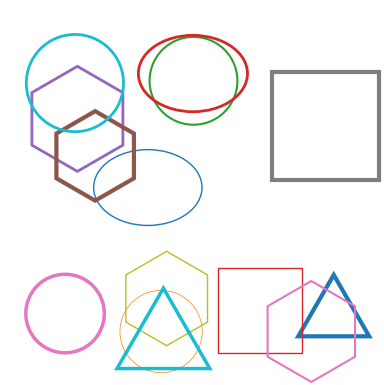[{"shape": "triangle", "thickness": 3, "radius": 0.53, "center": [0.867, 0.18]}, {"shape": "oval", "thickness": 1, "radius": 0.7, "center": [0.384, 0.513]}, {"shape": "circle", "thickness": 0.5, "radius": 0.53, "center": [0.418, 0.139]}, {"shape": "circle", "thickness": 1.5, "radius": 0.57, "center": [0.503, 0.79]}, {"shape": "oval", "thickness": 2, "radius": 0.71, "center": [0.501, 0.809]}, {"shape": "square", "thickness": 1, "radius": 0.55, "center": [0.675, 0.194]}, {"shape": "hexagon", "thickness": 2, "radius": 0.68, "center": [0.201, 0.691]}, {"shape": "hexagon", "thickness": 3, "radius": 0.58, "center": [0.247, 0.595]}, {"shape": "hexagon", "thickness": 1.5, "radius": 0.66, "center": [0.809, 0.139]}, {"shape": "circle", "thickness": 2.5, "radius": 0.51, "center": [0.169, 0.186]}, {"shape": "square", "thickness": 3, "radius": 0.7, "center": [0.846, 0.673]}, {"shape": "hexagon", "thickness": 1, "radius": 0.61, "center": [0.433, 0.225]}, {"shape": "circle", "thickness": 2, "radius": 0.63, "center": [0.195, 0.784]}, {"shape": "triangle", "thickness": 2.5, "radius": 0.7, "center": [0.424, 0.112]}]